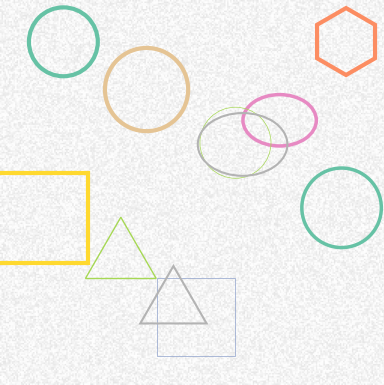[{"shape": "circle", "thickness": 2.5, "radius": 0.52, "center": [0.887, 0.46]}, {"shape": "circle", "thickness": 3, "radius": 0.45, "center": [0.165, 0.891]}, {"shape": "hexagon", "thickness": 3, "radius": 0.43, "center": [0.899, 0.892]}, {"shape": "square", "thickness": 0.5, "radius": 0.5, "center": [0.508, 0.176]}, {"shape": "oval", "thickness": 2.5, "radius": 0.48, "center": [0.726, 0.688]}, {"shape": "triangle", "thickness": 1, "radius": 0.53, "center": [0.314, 0.33]}, {"shape": "circle", "thickness": 0.5, "radius": 0.46, "center": [0.612, 0.629]}, {"shape": "square", "thickness": 3, "radius": 0.58, "center": [0.113, 0.434]}, {"shape": "circle", "thickness": 3, "radius": 0.54, "center": [0.381, 0.767]}, {"shape": "triangle", "thickness": 1.5, "radius": 0.5, "center": [0.45, 0.21]}, {"shape": "oval", "thickness": 1.5, "radius": 0.58, "center": [0.63, 0.625]}]